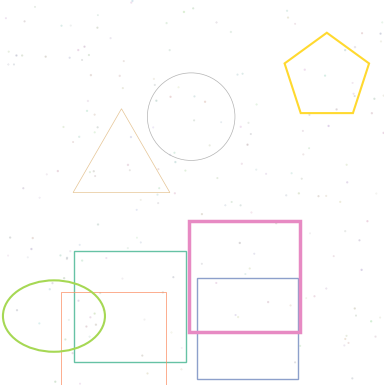[{"shape": "square", "thickness": 1, "radius": 0.73, "center": [0.337, 0.204]}, {"shape": "square", "thickness": 0.5, "radius": 0.68, "center": [0.295, 0.106]}, {"shape": "square", "thickness": 1, "radius": 0.65, "center": [0.642, 0.147]}, {"shape": "square", "thickness": 2.5, "radius": 0.72, "center": [0.634, 0.282]}, {"shape": "oval", "thickness": 1.5, "radius": 0.66, "center": [0.14, 0.179]}, {"shape": "pentagon", "thickness": 1.5, "radius": 0.58, "center": [0.849, 0.8]}, {"shape": "triangle", "thickness": 0.5, "radius": 0.73, "center": [0.316, 0.572]}, {"shape": "circle", "thickness": 0.5, "radius": 0.57, "center": [0.497, 0.697]}]